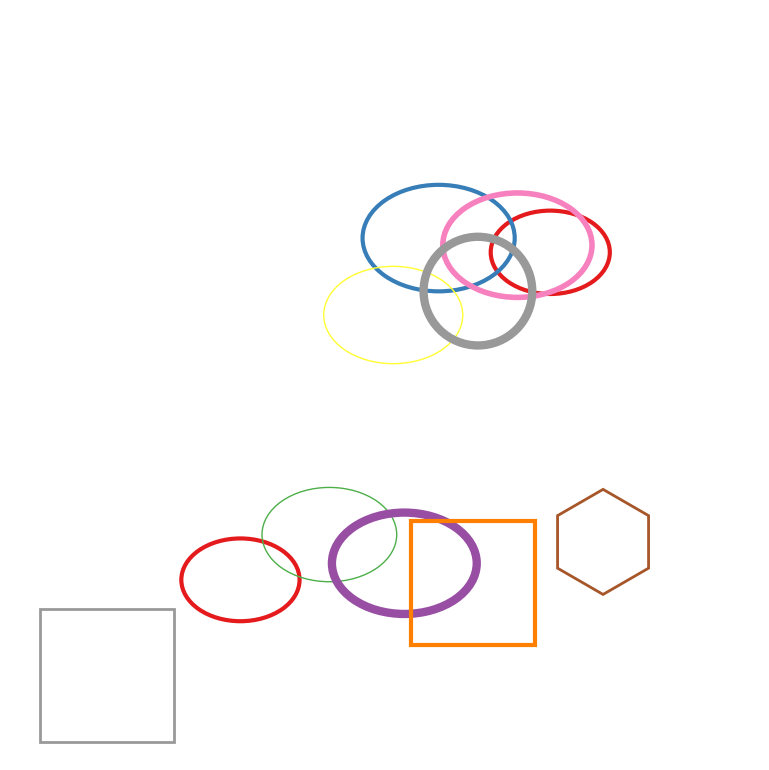[{"shape": "oval", "thickness": 1.5, "radius": 0.38, "center": [0.312, 0.247]}, {"shape": "oval", "thickness": 1.5, "radius": 0.39, "center": [0.715, 0.672]}, {"shape": "oval", "thickness": 1.5, "radius": 0.49, "center": [0.57, 0.691]}, {"shape": "oval", "thickness": 0.5, "radius": 0.44, "center": [0.428, 0.306]}, {"shape": "oval", "thickness": 3, "radius": 0.47, "center": [0.525, 0.268]}, {"shape": "square", "thickness": 1.5, "radius": 0.4, "center": [0.615, 0.243]}, {"shape": "oval", "thickness": 0.5, "radius": 0.45, "center": [0.511, 0.591]}, {"shape": "hexagon", "thickness": 1, "radius": 0.34, "center": [0.783, 0.296]}, {"shape": "oval", "thickness": 2, "radius": 0.48, "center": [0.672, 0.682]}, {"shape": "circle", "thickness": 3, "radius": 0.35, "center": [0.621, 0.622]}, {"shape": "square", "thickness": 1, "radius": 0.43, "center": [0.139, 0.123]}]